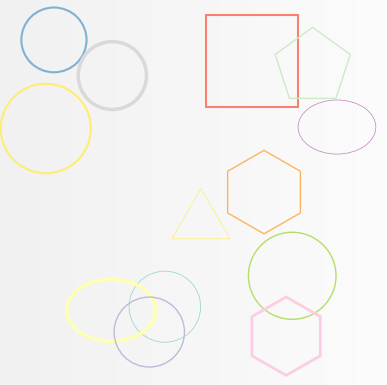[{"shape": "circle", "thickness": 0.5, "radius": 0.46, "center": [0.425, 0.203]}, {"shape": "oval", "thickness": 2.5, "radius": 0.57, "center": [0.287, 0.194]}, {"shape": "circle", "thickness": 1, "radius": 0.45, "center": [0.385, 0.138]}, {"shape": "square", "thickness": 1.5, "radius": 0.59, "center": [0.652, 0.841]}, {"shape": "circle", "thickness": 1.5, "radius": 0.42, "center": [0.139, 0.896]}, {"shape": "hexagon", "thickness": 1, "radius": 0.54, "center": [0.681, 0.501]}, {"shape": "circle", "thickness": 1, "radius": 0.57, "center": [0.754, 0.284]}, {"shape": "hexagon", "thickness": 2, "radius": 0.51, "center": [0.738, 0.127]}, {"shape": "circle", "thickness": 2.5, "radius": 0.44, "center": [0.29, 0.804]}, {"shape": "oval", "thickness": 0.5, "radius": 0.5, "center": [0.87, 0.67]}, {"shape": "pentagon", "thickness": 1, "radius": 0.51, "center": [0.807, 0.827]}, {"shape": "triangle", "thickness": 0.5, "radius": 0.43, "center": [0.519, 0.423]}, {"shape": "circle", "thickness": 1.5, "radius": 0.58, "center": [0.118, 0.666]}]